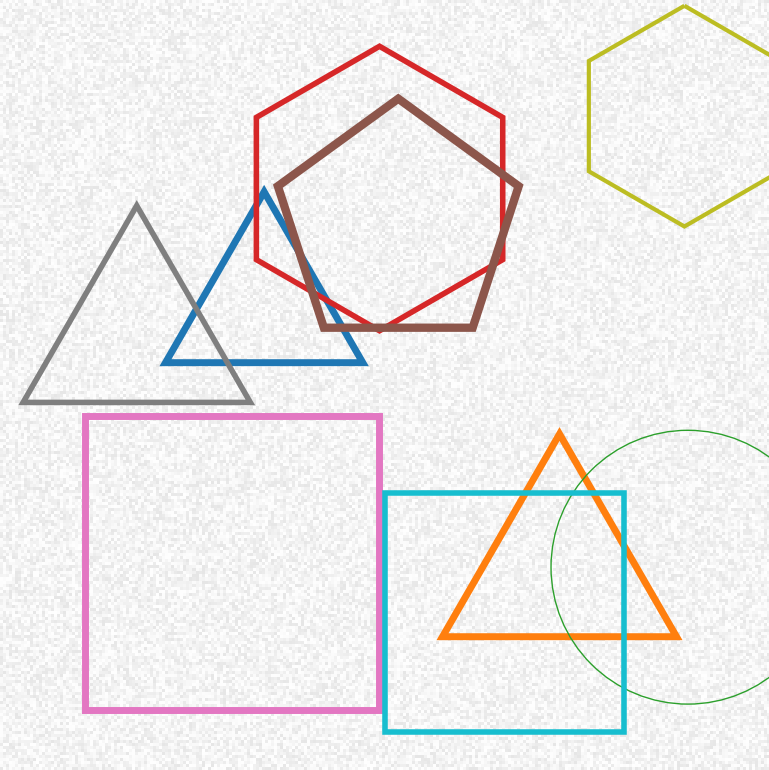[{"shape": "triangle", "thickness": 2.5, "radius": 0.74, "center": [0.343, 0.603]}, {"shape": "triangle", "thickness": 2.5, "radius": 0.88, "center": [0.727, 0.261]}, {"shape": "circle", "thickness": 0.5, "radius": 0.89, "center": [0.893, 0.263]}, {"shape": "hexagon", "thickness": 2, "radius": 0.92, "center": [0.493, 0.755]}, {"shape": "pentagon", "thickness": 3, "radius": 0.82, "center": [0.517, 0.707]}, {"shape": "square", "thickness": 2.5, "radius": 0.95, "center": [0.301, 0.269]}, {"shape": "triangle", "thickness": 2, "radius": 0.85, "center": [0.178, 0.563]}, {"shape": "hexagon", "thickness": 1.5, "radius": 0.72, "center": [0.889, 0.849]}, {"shape": "square", "thickness": 2, "radius": 0.78, "center": [0.655, 0.205]}]